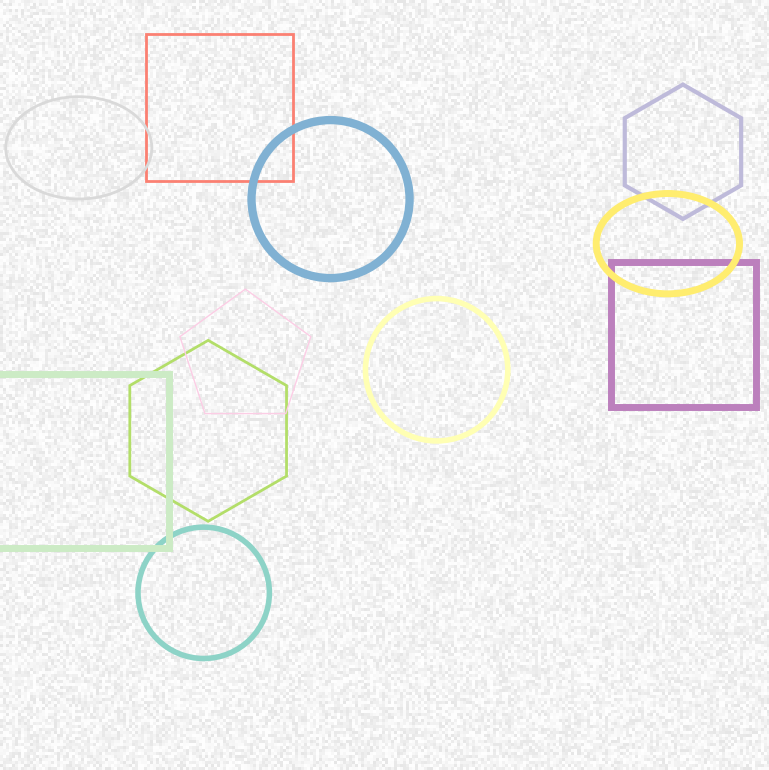[{"shape": "circle", "thickness": 2, "radius": 0.43, "center": [0.265, 0.23]}, {"shape": "circle", "thickness": 2, "radius": 0.46, "center": [0.567, 0.52]}, {"shape": "hexagon", "thickness": 1.5, "radius": 0.44, "center": [0.887, 0.803]}, {"shape": "square", "thickness": 1, "radius": 0.48, "center": [0.285, 0.86]}, {"shape": "circle", "thickness": 3, "radius": 0.51, "center": [0.429, 0.741]}, {"shape": "hexagon", "thickness": 1, "radius": 0.59, "center": [0.27, 0.44]}, {"shape": "pentagon", "thickness": 0.5, "radius": 0.45, "center": [0.319, 0.535]}, {"shape": "oval", "thickness": 1, "radius": 0.47, "center": [0.102, 0.808]}, {"shape": "square", "thickness": 2.5, "radius": 0.47, "center": [0.888, 0.566]}, {"shape": "square", "thickness": 2.5, "radius": 0.57, "center": [0.106, 0.401]}, {"shape": "oval", "thickness": 2.5, "radius": 0.47, "center": [0.867, 0.684]}]